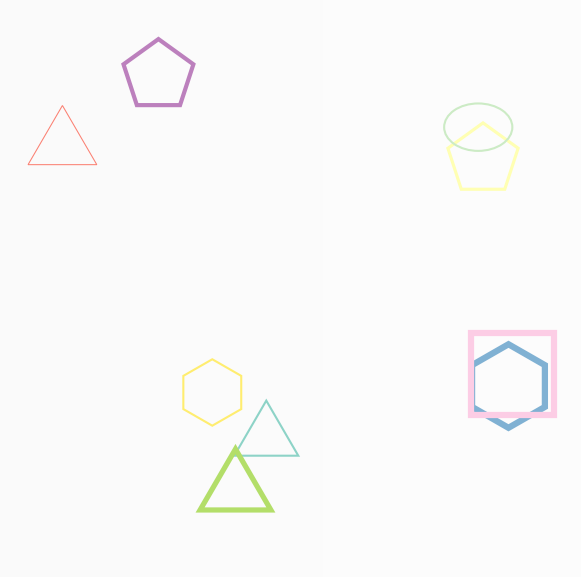[{"shape": "triangle", "thickness": 1, "radius": 0.32, "center": [0.458, 0.242]}, {"shape": "pentagon", "thickness": 1.5, "radius": 0.32, "center": [0.831, 0.723]}, {"shape": "triangle", "thickness": 0.5, "radius": 0.34, "center": [0.107, 0.748]}, {"shape": "hexagon", "thickness": 3, "radius": 0.36, "center": [0.875, 0.331]}, {"shape": "triangle", "thickness": 2.5, "radius": 0.35, "center": [0.405, 0.151]}, {"shape": "square", "thickness": 3, "radius": 0.36, "center": [0.882, 0.351]}, {"shape": "pentagon", "thickness": 2, "radius": 0.32, "center": [0.273, 0.868]}, {"shape": "oval", "thickness": 1, "radius": 0.29, "center": [0.823, 0.779]}, {"shape": "hexagon", "thickness": 1, "radius": 0.29, "center": [0.365, 0.32]}]